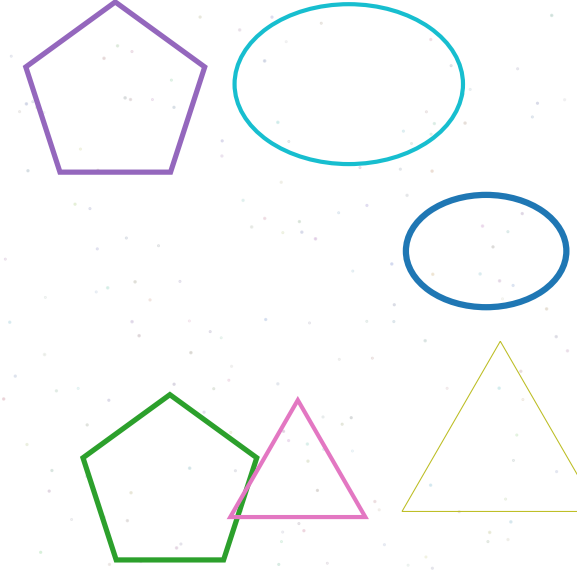[{"shape": "oval", "thickness": 3, "radius": 0.69, "center": [0.842, 0.564]}, {"shape": "pentagon", "thickness": 2.5, "radius": 0.79, "center": [0.294, 0.158]}, {"shape": "pentagon", "thickness": 2.5, "radius": 0.81, "center": [0.2, 0.833]}, {"shape": "triangle", "thickness": 2, "radius": 0.68, "center": [0.516, 0.171]}, {"shape": "triangle", "thickness": 0.5, "radius": 0.98, "center": [0.866, 0.212]}, {"shape": "oval", "thickness": 2, "radius": 0.99, "center": [0.604, 0.853]}]